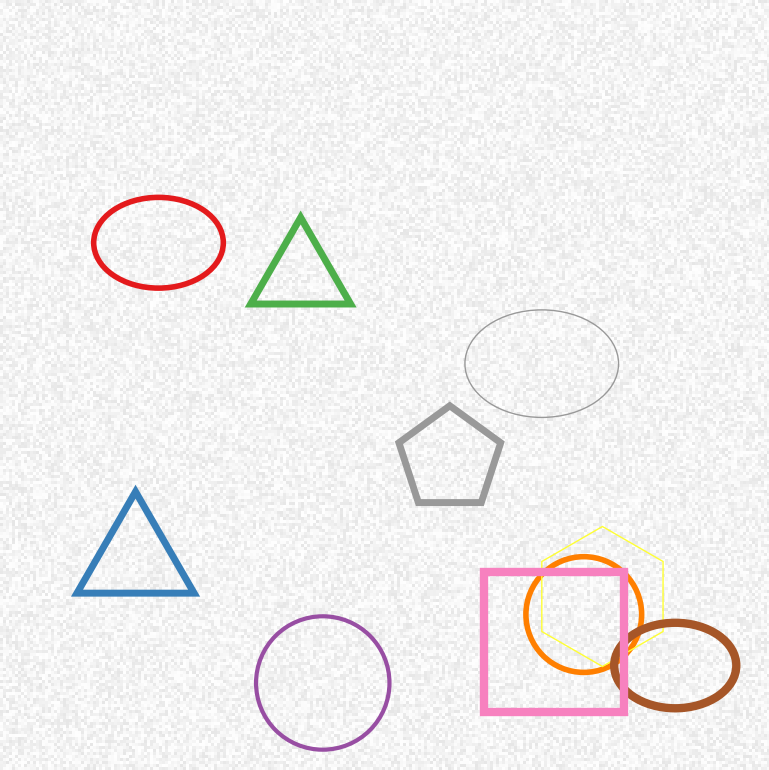[{"shape": "oval", "thickness": 2, "radius": 0.42, "center": [0.206, 0.685]}, {"shape": "triangle", "thickness": 2.5, "radius": 0.44, "center": [0.176, 0.274]}, {"shape": "triangle", "thickness": 2.5, "radius": 0.37, "center": [0.39, 0.643]}, {"shape": "circle", "thickness": 1.5, "radius": 0.43, "center": [0.419, 0.113]}, {"shape": "circle", "thickness": 2, "radius": 0.38, "center": [0.758, 0.202]}, {"shape": "hexagon", "thickness": 0.5, "radius": 0.45, "center": [0.782, 0.225]}, {"shape": "oval", "thickness": 3, "radius": 0.4, "center": [0.877, 0.136]}, {"shape": "square", "thickness": 3, "radius": 0.45, "center": [0.72, 0.166]}, {"shape": "oval", "thickness": 0.5, "radius": 0.5, "center": [0.704, 0.528]}, {"shape": "pentagon", "thickness": 2.5, "radius": 0.35, "center": [0.584, 0.404]}]